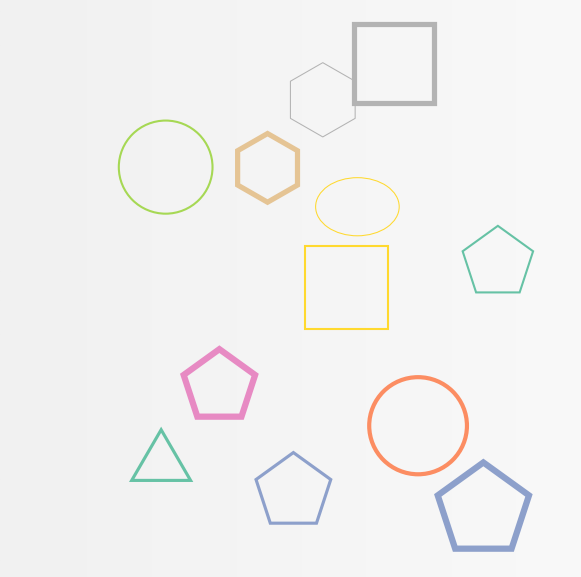[{"shape": "triangle", "thickness": 1.5, "radius": 0.29, "center": [0.277, 0.196]}, {"shape": "pentagon", "thickness": 1, "radius": 0.32, "center": [0.857, 0.544]}, {"shape": "circle", "thickness": 2, "radius": 0.42, "center": [0.719, 0.262]}, {"shape": "pentagon", "thickness": 1.5, "radius": 0.34, "center": [0.505, 0.148]}, {"shape": "pentagon", "thickness": 3, "radius": 0.41, "center": [0.832, 0.116]}, {"shape": "pentagon", "thickness": 3, "radius": 0.32, "center": [0.377, 0.33]}, {"shape": "circle", "thickness": 1, "radius": 0.4, "center": [0.285, 0.71]}, {"shape": "square", "thickness": 1, "radius": 0.36, "center": [0.595, 0.502]}, {"shape": "oval", "thickness": 0.5, "radius": 0.36, "center": [0.615, 0.641]}, {"shape": "hexagon", "thickness": 2.5, "radius": 0.3, "center": [0.46, 0.708]}, {"shape": "square", "thickness": 2.5, "radius": 0.34, "center": [0.678, 0.89]}, {"shape": "hexagon", "thickness": 0.5, "radius": 0.32, "center": [0.555, 0.826]}]